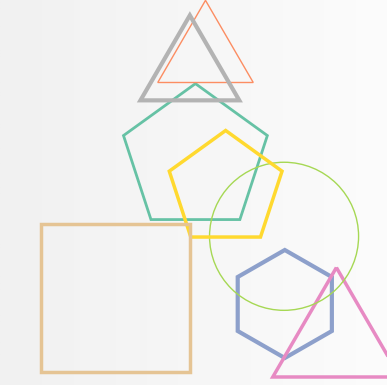[{"shape": "pentagon", "thickness": 2, "radius": 0.98, "center": [0.504, 0.588]}, {"shape": "triangle", "thickness": 1, "radius": 0.71, "center": [0.53, 0.857]}, {"shape": "hexagon", "thickness": 3, "radius": 0.7, "center": [0.735, 0.21]}, {"shape": "triangle", "thickness": 2.5, "radius": 0.95, "center": [0.868, 0.116]}, {"shape": "circle", "thickness": 1, "radius": 0.96, "center": [0.733, 0.386]}, {"shape": "pentagon", "thickness": 2.5, "radius": 0.76, "center": [0.582, 0.508]}, {"shape": "square", "thickness": 2.5, "radius": 0.96, "center": [0.299, 0.226]}, {"shape": "triangle", "thickness": 3, "radius": 0.74, "center": [0.49, 0.813]}]